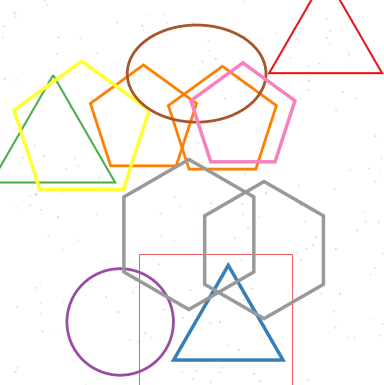[{"shape": "square", "thickness": 0.5, "radius": 0.99, "center": [0.56, 0.142]}, {"shape": "triangle", "thickness": 1.5, "radius": 0.85, "center": [0.846, 0.895]}, {"shape": "triangle", "thickness": 2.5, "radius": 0.82, "center": [0.593, 0.147]}, {"shape": "triangle", "thickness": 1.5, "radius": 0.93, "center": [0.138, 0.619]}, {"shape": "circle", "thickness": 2, "radius": 0.69, "center": [0.312, 0.164]}, {"shape": "pentagon", "thickness": 2, "radius": 0.74, "center": [0.578, 0.68]}, {"shape": "pentagon", "thickness": 2, "radius": 0.72, "center": [0.373, 0.686]}, {"shape": "pentagon", "thickness": 2.5, "radius": 0.92, "center": [0.212, 0.657]}, {"shape": "oval", "thickness": 2, "radius": 0.9, "center": [0.511, 0.809]}, {"shape": "pentagon", "thickness": 2.5, "radius": 0.71, "center": [0.631, 0.695]}, {"shape": "hexagon", "thickness": 2.5, "radius": 0.97, "center": [0.491, 0.391]}, {"shape": "hexagon", "thickness": 2.5, "radius": 0.89, "center": [0.686, 0.35]}]